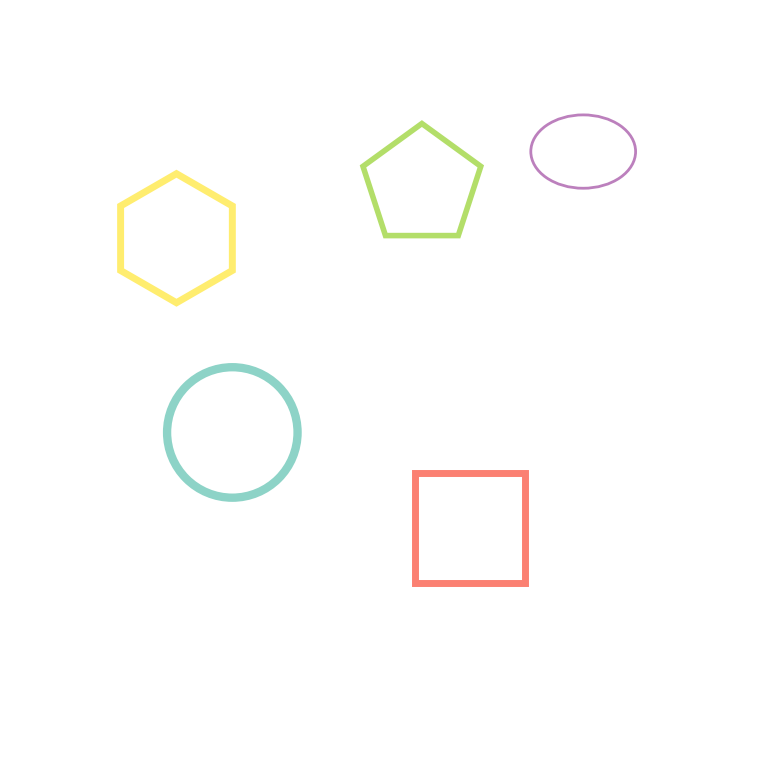[{"shape": "circle", "thickness": 3, "radius": 0.42, "center": [0.302, 0.438]}, {"shape": "square", "thickness": 2.5, "radius": 0.36, "center": [0.611, 0.314]}, {"shape": "pentagon", "thickness": 2, "radius": 0.4, "center": [0.548, 0.759]}, {"shape": "oval", "thickness": 1, "radius": 0.34, "center": [0.757, 0.803]}, {"shape": "hexagon", "thickness": 2.5, "radius": 0.42, "center": [0.229, 0.691]}]